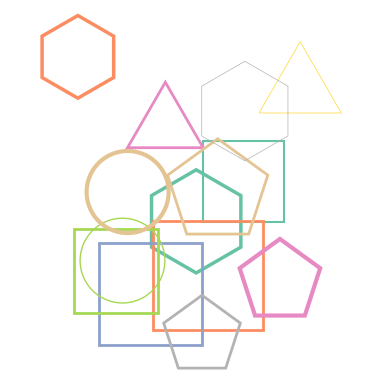[{"shape": "square", "thickness": 1.5, "radius": 0.52, "center": [0.632, 0.528]}, {"shape": "hexagon", "thickness": 2.5, "radius": 0.67, "center": [0.51, 0.425]}, {"shape": "hexagon", "thickness": 2.5, "radius": 0.54, "center": [0.202, 0.852]}, {"shape": "square", "thickness": 2, "radius": 0.71, "center": [0.54, 0.285]}, {"shape": "square", "thickness": 2, "radius": 0.67, "center": [0.392, 0.236]}, {"shape": "pentagon", "thickness": 3, "radius": 0.55, "center": [0.727, 0.269]}, {"shape": "triangle", "thickness": 2, "radius": 0.57, "center": [0.429, 0.673]}, {"shape": "square", "thickness": 2, "radius": 0.54, "center": [0.302, 0.297]}, {"shape": "circle", "thickness": 1, "radius": 0.55, "center": [0.318, 0.323]}, {"shape": "triangle", "thickness": 0.5, "radius": 0.62, "center": [0.78, 0.768]}, {"shape": "pentagon", "thickness": 2, "radius": 0.68, "center": [0.566, 0.503]}, {"shape": "circle", "thickness": 3, "radius": 0.53, "center": [0.331, 0.501]}, {"shape": "pentagon", "thickness": 2, "radius": 0.52, "center": [0.525, 0.128]}, {"shape": "hexagon", "thickness": 0.5, "radius": 0.65, "center": [0.636, 0.712]}]